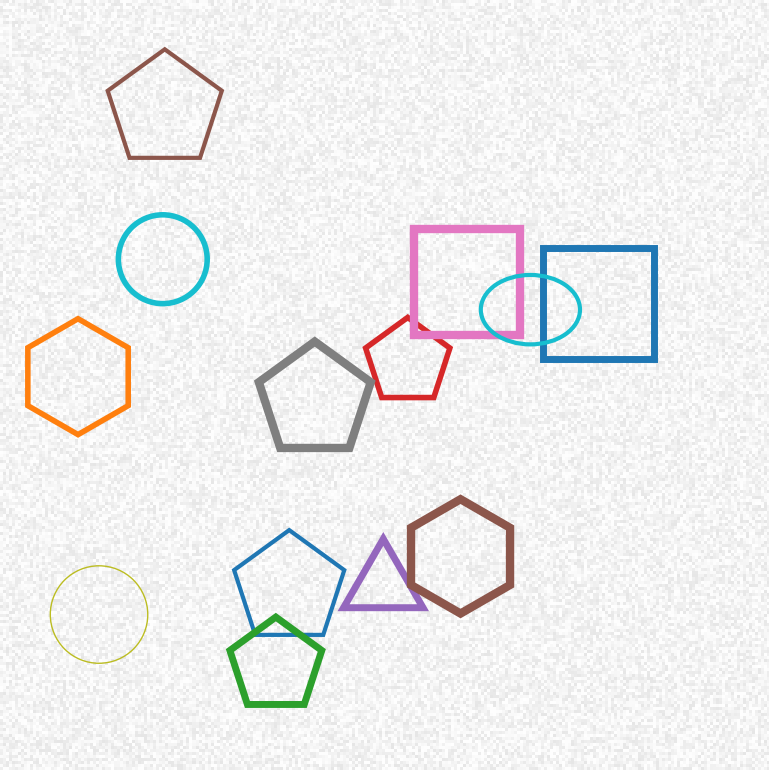[{"shape": "square", "thickness": 2.5, "radius": 0.36, "center": [0.777, 0.606]}, {"shape": "pentagon", "thickness": 1.5, "radius": 0.38, "center": [0.376, 0.236]}, {"shape": "hexagon", "thickness": 2, "radius": 0.38, "center": [0.101, 0.511]}, {"shape": "pentagon", "thickness": 2.5, "radius": 0.31, "center": [0.358, 0.136]}, {"shape": "pentagon", "thickness": 2, "radius": 0.29, "center": [0.53, 0.53]}, {"shape": "triangle", "thickness": 2.5, "radius": 0.3, "center": [0.498, 0.241]}, {"shape": "hexagon", "thickness": 3, "radius": 0.37, "center": [0.598, 0.277]}, {"shape": "pentagon", "thickness": 1.5, "radius": 0.39, "center": [0.214, 0.858]}, {"shape": "square", "thickness": 3, "radius": 0.34, "center": [0.606, 0.634]}, {"shape": "pentagon", "thickness": 3, "radius": 0.38, "center": [0.409, 0.48]}, {"shape": "circle", "thickness": 0.5, "radius": 0.32, "center": [0.129, 0.202]}, {"shape": "oval", "thickness": 1.5, "radius": 0.32, "center": [0.689, 0.598]}, {"shape": "circle", "thickness": 2, "radius": 0.29, "center": [0.211, 0.663]}]